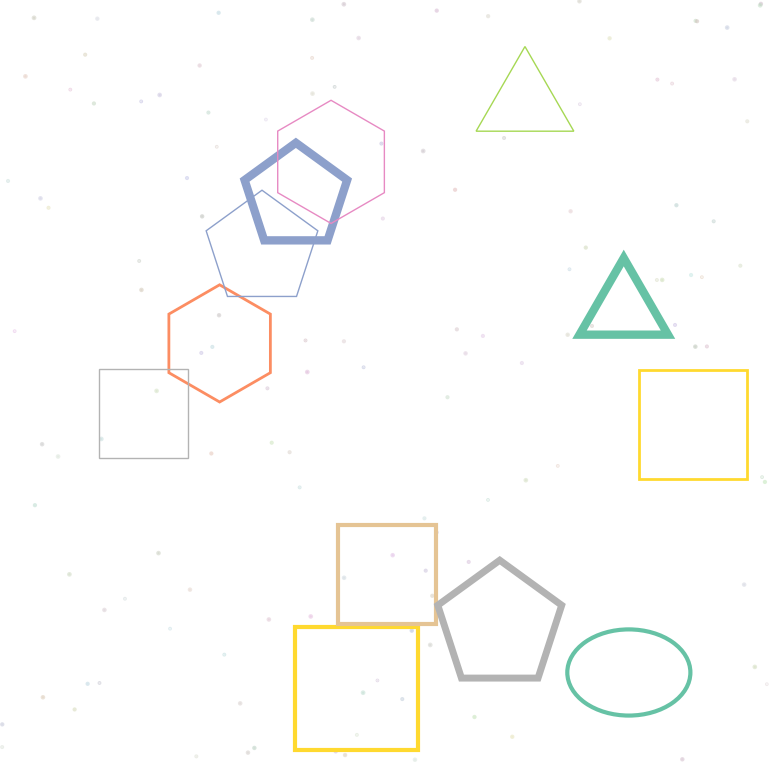[{"shape": "oval", "thickness": 1.5, "radius": 0.4, "center": [0.817, 0.127]}, {"shape": "triangle", "thickness": 3, "radius": 0.33, "center": [0.81, 0.599]}, {"shape": "hexagon", "thickness": 1, "radius": 0.38, "center": [0.285, 0.554]}, {"shape": "pentagon", "thickness": 0.5, "radius": 0.38, "center": [0.34, 0.677]}, {"shape": "pentagon", "thickness": 3, "radius": 0.35, "center": [0.384, 0.744]}, {"shape": "hexagon", "thickness": 0.5, "radius": 0.4, "center": [0.43, 0.79]}, {"shape": "triangle", "thickness": 0.5, "radius": 0.37, "center": [0.682, 0.866]}, {"shape": "square", "thickness": 1, "radius": 0.35, "center": [0.9, 0.449]}, {"shape": "square", "thickness": 1.5, "radius": 0.4, "center": [0.463, 0.106]}, {"shape": "square", "thickness": 1.5, "radius": 0.32, "center": [0.503, 0.254]}, {"shape": "square", "thickness": 0.5, "radius": 0.29, "center": [0.187, 0.463]}, {"shape": "pentagon", "thickness": 2.5, "radius": 0.42, "center": [0.649, 0.188]}]